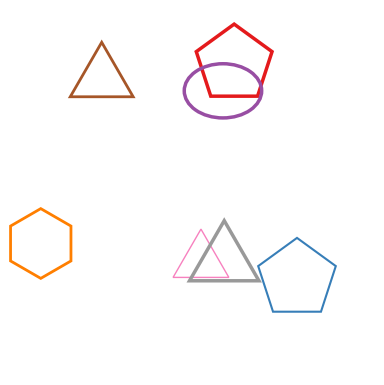[{"shape": "pentagon", "thickness": 2.5, "radius": 0.52, "center": [0.608, 0.834]}, {"shape": "pentagon", "thickness": 1.5, "radius": 0.53, "center": [0.771, 0.276]}, {"shape": "oval", "thickness": 2.5, "radius": 0.5, "center": [0.579, 0.764]}, {"shape": "hexagon", "thickness": 2, "radius": 0.45, "center": [0.106, 0.368]}, {"shape": "triangle", "thickness": 2, "radius": 0.47, "center": [0.264, 0.796]}, {"shape": "triangle", "thickness": 1, "radius": 0.42, "center": [0.522, 0.321]}, {"shape": "triangle", "thickness": 2.5, "radius": 0.52, "center": [0.582, 0.323]}]